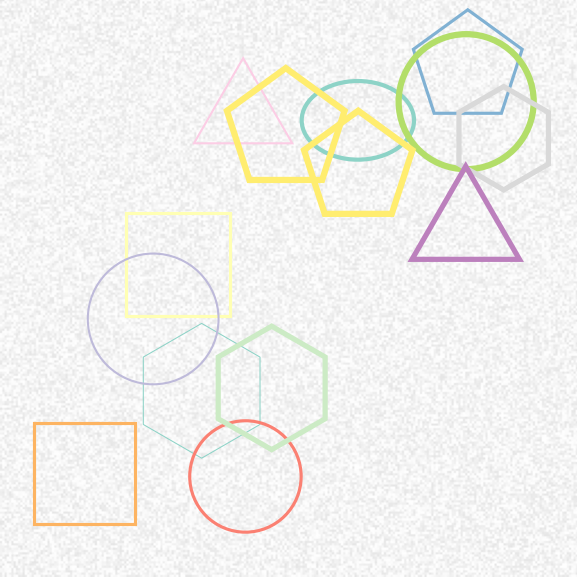[{"shape": "hexagon", "thickness": 0.5, "radius": 0.58, "center": [0.349, 0.322]}, {"shape": "oval", "thickness": 2, "radius": 0.49, "center": [0.62, 0.791]}, {"shape": "square", "thickness": 1.5, "radius": 0.45, "center": [0.308, 0.541]}, {"shape": "circle", "thickness": 1, "radius": 0.57, "center": [0.265, 0.447]}, {"shape": "circle", "thickness": 1.5, "radius": 0.48, "center": [0.425, 0.174]}, {"shape": "pentagon", "thickness": 1.5, "radius": 0.5, "center": [0.81, 0.883]}, {"shape": "square", "thickness": 1.5, "radius": 0.44, "center": [0.146, 0.179]}, {"shape": "circle", "thickness": 3, "radius": 0.58, "center": [0.807, 0.823]}, {"shape": "triangle", "thickness": 1, "radius": 0.49, "center": [0.421, 0.8]}, {"shape": "hexagon", "thickness": 2.5, "radius": 0.45, "center": [0.872, 0.76]}, {"shape": "triangle", "thickness": 2.5, "radius": 0.54, "center": [0.806, 0.604]}, {"shape": "hexagon", "thickness": 2.5, "radius": 0.53, "center": [0.47, 0.327]}, {"shape": "pentagon", "thickness": 3, "radius": 0.54, "center": [0.495, 0.774]}, {"shape": "pentagon", "thickness": 3, "radius": 0.49, "center": [0.62, 0.709]}]